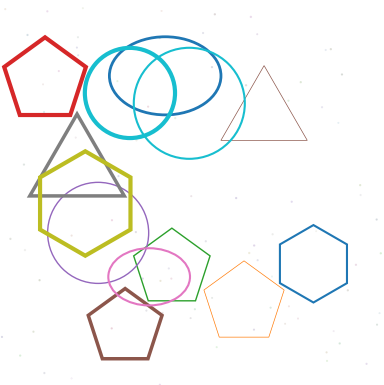[{"shape": "oval", "thickness": 2, "radius": 0.72, "center": [0.429, 0.803]}, {"shape": "hexagon", "thickness": 1.5, "radius": 0.5, "center": [0.814, 0.315]}, {"shape": "pentagon", "thickness": 0.5, "radius": 0.55, "center": [0.634, 0.213]}, {"shape": "pentagon", "thickness": 1, "radius": 0.52, "center": [0.446, 0.303]}, {"shape": "pentagon", "thickness": 3, "radius": 0.56, "center": [0.117, 0.792]}, {"shape": "circle", "thickness": 1, "radius": 0.66, "center": [0.255, 0.395]}, {"shape": "triangle", "thickness": 0.5, "radius": 0.65, "center": [0.686, 0.7]}, {"shape": "pentagon", "thickness": 2.5, "radius": 0.5, "center": [0.325, 0.15]}, {"shape": "oval", "thickness": 1.5, "radius": 0.53, "center": [0.387, 0.281]}, {"shape": "triangle", "thickness": 2.5, "radius": 0.71, "center": [0.2, 0.562]}, {"shape": "hexagon", "thickness": 3, "radius": 0.68, "center": [0.221, 0.471]}, {"shape": "circle", "thickness": 3, "radius": 0.59, "center": [0.338, 0.759]}, {"shape": "circle", "thickness": 1.5, "radius": 0.72, "center": [0.492, 0.732]}]